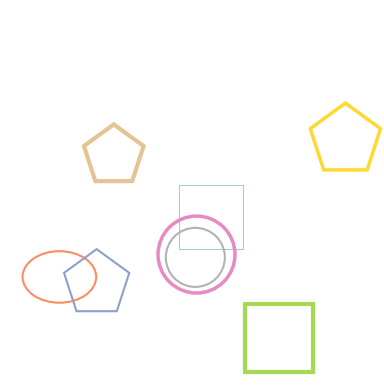[{"shape": "square", "thickness": 0.5, "radius": 0.41, "center": [0.548, 0.436]}, {"shape": "oval", "thickness": 1.5, "radius": 0.48, "center": [0.154, 0.281]}, {"shape": "pentagon", "thickness": 1.5, "radius": 0.45, "center": [0.251, 0.264]}, {"shape": "circle", "thickness": 2.5, "radius": 0.5, "center": [0.51, 0.339]}, {"shape": "square", "thickness": 3, "radius": 0.44, "center": [0.725, 0.121]}, {"shape": "pentagon", "thickness": 2.5, "radius": 0.48, "center": [0.897, 0.636]}, {"shape": "pentagon", "thickness": 3, "radius": 0.41, "center": [0.296, 0.595]}, {"shape": "circle", "thickness": 1.5, "radius": 0.38, "center": [0.507, 0.331]}]